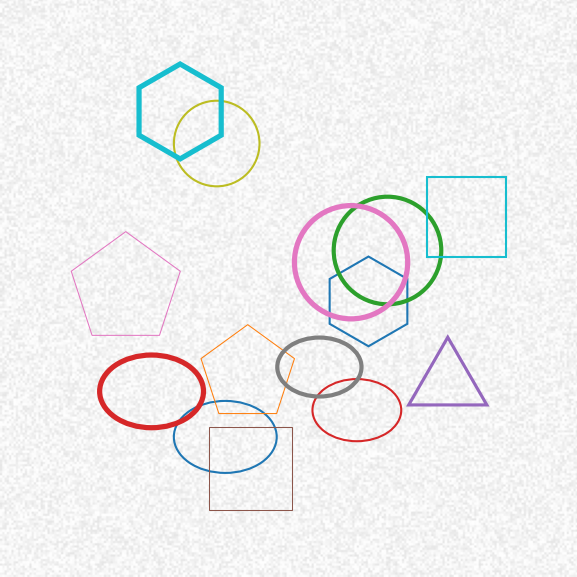[{"shape": "oval", "thickness": 1, "radius": 0.45, "center": [0.39, 0.243]}, {"shape": "hexagon", "thickness": 1, "radius": 0.39, "center": [0.638, 0.477]}, {"shape": "pentagon", "thickness": 0.5, "radius": 0.43, "center": [0.429, 0.352]}, {"shape": "circle", "thickness": 2, "radius": 0.47, "center": [0.671, 0.565]}, {"shape": "oval", "thickness": 1, "radius": 0.38, "center": [0.618, 0.289]}, {"shape": "oval", "thickness": 2.5, "radius": 0.45, "center": [0.262, 0.321]}, {"shape": "triangle", "thickness": 1.5, "radius": 0.39, "center": [0.775, 0.337]}, {"shape": "square", "thickness": 0.5, "radius": 0.36, "center": [0.433, 0.188]}, {"shape": "circle", "thickness": 2.5, "radius": 0.49, "center": [0.608, 0.545]}, {"shape": "pentagon", "thickness": 0.5, "radius": 0.5, "center": [0.218, 0.499]}, {"shape": "oval", "thickness": 2, "radius": 0.36, "center": [0.553, 0.364]}, {"shape": "circle", "thickness": 1, "radius": 0.37, "center": [0.375, 0.751]}, {"shape": "square", "thickness": 1, "radius": 0.34, "center": [0.808, 0.623]}, {"shape": "hexagon", "thickness": 2.5, "radius": 0.41, "center": [0.312, 0.806]}]